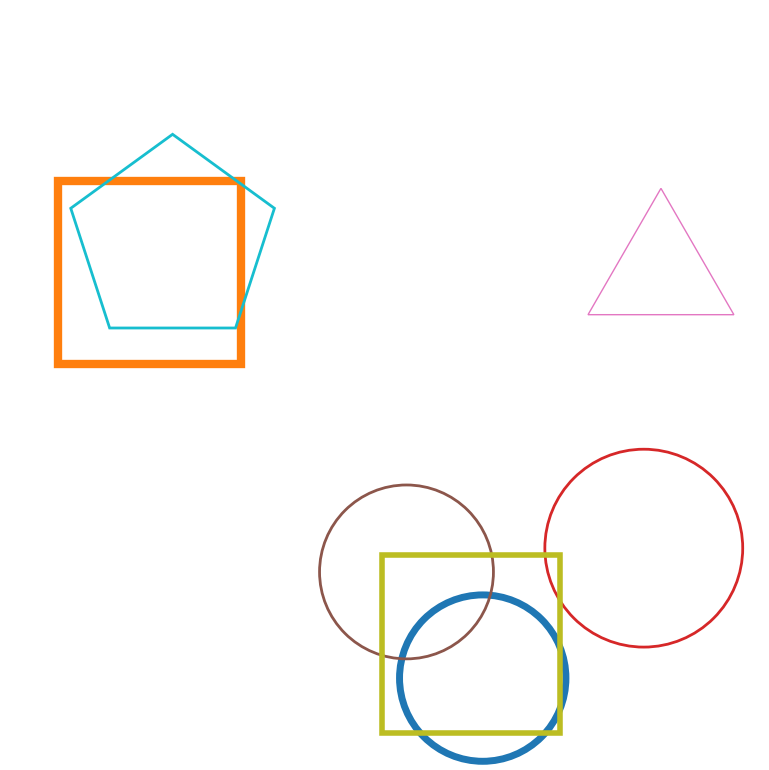[{"shape": "circle", "thickness": 2.5, "radius": 0.54, "center": [0.627, 0.119]}, {"shape": "square", "thickness": 3, "radius": 0.59, "center": [0.194, 0.647]}, {"shape": "circle", "thickness": 1, "radius": 0.64, "center": [0.836, 0.288]}, {"shape": "circle", "thickness": 1, "radius": 0.56, "center": [0.528, 0.257]}, {"shape": "triangle", "thickness": 0.5, "radius": 0.55, "center": [0.858, 0.646]}, {"shape": "square", "thickness": 2, "radius": 0.58, "center": [0.612, 0.164]}, {"shape": "pentagon", "thickness": 1, "radius": 0.7, "center": [0.224, 0.687]}]